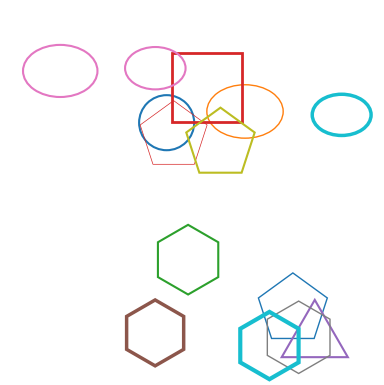[{"shape": "circle", "thickness": 1.5, "radius": 0.36, "center": [0.433, 0.681]}, {"shape": "pentagon", "thickness": 1, "radius": 0.47, "center": [0.761, 0.197]}, {"shape": "oval", "thickness": 1, "radius": 0.5, "center": [0.636, 0.711]}, {"shape": "hexagon", "thickness": 1.5, "radius": 0.45, "center": [0.489, 0.326]}, {"shape": "square", "thickness": 2, "radius": 0.45, "center": [0.538, 0.772]}, {"shape": "pentagon", "thickness": 0.5, "radius": 0.46, "center": [0.451, 0.647]}, {"shape": "triangle", "thickness": 1.5, "radius": 0.5, "center": [0.818, 0.122]}, {"shape": "hexagon", "thickness": 2.5, "radius": 0.43, "center": [0.403, 0.135]}, {"shape": "oval", "thickness": 1.5, "radius": 0.48, "center": [0.156, 0.816]}, {"shape": "oval", "thickness": 1.5, "radius": 0.39, "center": [0.403, 0.823]}, {"shape": "hexagon", "thickness": 1, "radius": 0.47, "center": [0.776, 0.124]}, {"shape": "pentagon", "thickness": 1.5, "radius": 0.47, "center": [0.573, 0.627]}, {"shape": "hexagon", "thickness": 3, "radius": 0.44, "center": [0.7, 0.102]}, {"shape": "oval", "thickness": 2.5, "radius": 0.38, "center": [0.887, 0.702]}]